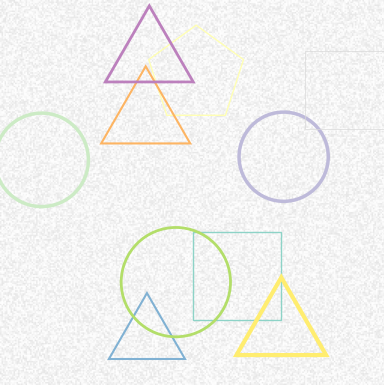[{"shape": "square", "thickness": 1, "radius": 0.57, "center": [0.616, 0.282]}, {"shape": "pentagon", "thickness": 1, "radius": 0.65, "center": [0.509, 0.805]}, {"shape": "circle", "thickness": 2.5, "radius": 0.58, "center": [0.737, 0.593]}, {"shape": "triangle", "thickness": 1.5, "radius": 0.57, "center": [0.382, 0.125]}, {"shape": "triangle", "thickness": 1.5, "radius": 0.67, "center": [0.378, 0.694]}, {"shape": "circle", "thickness": 2, "radius": 0.71, "center": [0.457, 0.267]}, {"shape": "square", "thickness": 0.5, "radius": 0.51, "center": [0.895, 0.766]}, {"shape": "triangle", "thickness": 2, "radius": 0.66, "center": [0.388, 0.853]}, {"shape": "circle", "thickness": 2.5, "radius": 0.61, "center": [0.108, 0.585]}, {"shape": "triangle", "thickness": 3, "radius": 0.67, "center": [0.731, 0.145]}]